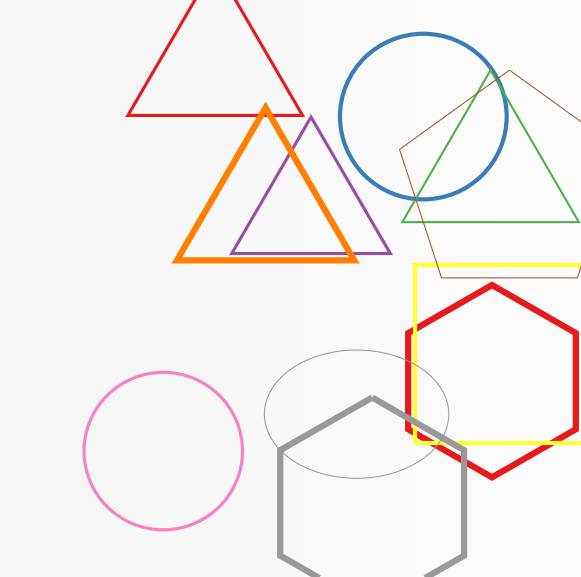[{"shape": "triangle", "thickness": 1.5, "radius": 0.87, "center": [0.37, 0.886]}, {"shape": "hexagon", "thickness": 3, "radius": 0.83, "center": [0.846, 0.339]}, {"shape": "circle", "thickness": 2, "radius": 0.72, "center": [0.728, 0.797]}, {"shape": "triangle", "thickness": 1, "radius": 0.88, "center": [0.844, 0.702]}, {"shape": "triangle", "thickness": 1.5, "radius": 0.79, "center": [0.535, 0.639]}, {"shape": "triangle", "thickness": 3, "radius": 0.88, "center": [0.457, 0.636]}, {"shape": "square", "thickness": 2, "radius": 0.77, "center": [0.868, 0.386]}, {"shape": "pentagon", "thickness": 0.5, "radius": 0.99, "center": [0.877, 0.679]}, {"shape": "circle", "thickness": 1.5, "radius": 0.68, "center": [0.281, 0.218]}, {"shape": "oval", "thickness": 0.5, "radius": 0.79, "center": [0.613, 0.282]}, {"shape": "hexagon", "thickness": 3, "radius": 0.91, "center": [0.64, 0.128]}]